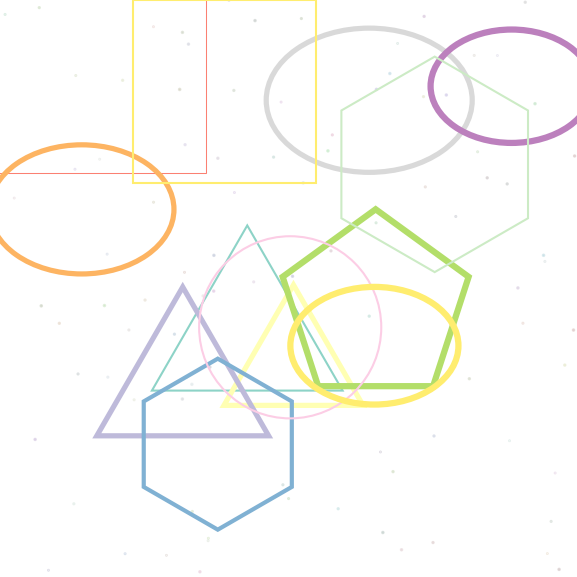[{"shape": "triangle", "thickness": 1, "radius": 0.95, "center": [0.428, 0.418]}, {"shape": "triangle", "thickness": 2.5, "radius": 0.7, "center": [0.508, 0.367]}, {"shape": "triangle", "thickness": 2.5, "radius": 0.86, "center": [0.316, 0.33]}, {"shape": "square", "thickness": 0.5, "radius": 0.95, "center": [0.166, 0.89]}, {"shape": "hexagon", "thickness": 2, "radius": 0.74, "center": [0.377, 0.23]}, {"shape": "oval", "thickness": 2.5, "radius": 0.8, "center": [0.142, 0.637]}, {"shape": "pentagon", "thickness": 3, "radius": 0.85, "center": [0.65, 0.467]}, {"shape": "circle", "thickness": 1, "radius": 0.79, "center": [0.502, 0.432]}, {"shape": "oval", "thickness": 2.5, "radius": 0.89, "center": [0.639, 0.826]}, {"shape": "oval", "thickness": 3, "radius": 0.7, "center": [0.886, 0.85]}, {"shape": "hexagon", "thickness": 1, "radius": 0.93, "center": [0.753, 0.715]}, {"shape": "oval", "thickness": 3, "radius": 0.73, "center": [0.648, 0.4]}, {"shape": "square", "thickness": 1, "radius": 0.79, "center": [0.389, 0.84]}]